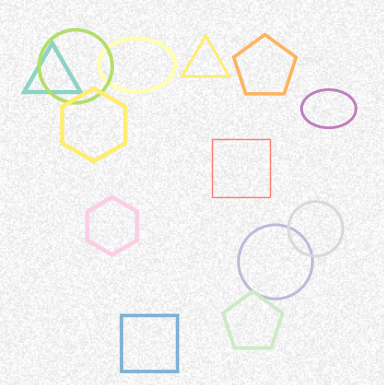[{"shape": "triangle", "thickness": 3, "radius": 0.42, "center": [0.136, 0.803]}, {"shape": "oval", "thickness": 3, "radius": 0.49, "center": [0.356, 0.831]}, {"shape": "circle", "thickness": 2, "radius": 0.48, "center": [0.715, 0.32]}, {"shape": "square", "thickness": 1, "radius": 0.37, "center": [0.626, 0.564]}, {"shape": "square", "thickness": 2.5, "radius": 0.36, "center": [0.386, 0.11]}, {"shape": "pentagon", "thickness": 2.5, "radius": 0.43, "center": [0.688, 0.825]}, {"shape": "circle", "thickness": 2.5, "radius": 0.47, "center": [0.197, 0.828]}, {"shape": "hexagon", "thickness": 3, "radius": 0.37, "center": [0.292, 0.413]}, {"shape": "circle", "thickness": 2, "radius": 0.35, "center": [0.82, 0.406]}, {"shape": "oval", "thickness": 2, "radius": 0.35, "center": [0.854, 0.718]}, {"shape": "pentagon", "thickness": 2.5, "radius": 0.41, "center": [0.657, 0.162]}, {"shape": "hexagon", "thickness": 3, "radius": 0.47, "center": [0.243, 0.676]}, {"shape": "triangle", "thickness": 2, "radius": 0.35, "center": [0.534, 0.837]}]